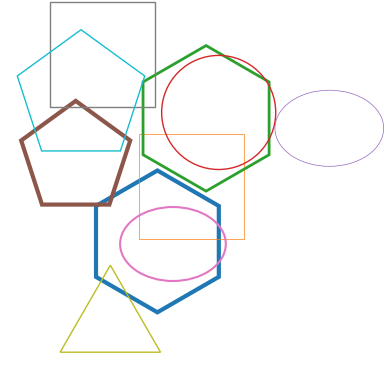[{"shape": "hexagon", "thickness": 3, "radius": 0.92, "center": [0.409, 0.373]}, {"shape": "square", "thickness": 0.5, "radius": 0.68, "center": [0.496, 0.516]}, {"shape": "hexagon", "thickness": 2, "radius": 0.95, "center": [0.535, 0.693]}, {"shape": "circle", "thickness": 1, "radius": 0.74, "center": [0.568, 0.708]}, {"shape": "oval", "thickness": 0.5, "radius": 0.71, "center": [0.855, 0.667]}, {"shape": "pentagon", "thickness": 3, "radius": 0.74, "center": [0.197, 0.589]}, {"shape": "oval", "thickness": 1.5, "radius": 0.69, "center": [0.449, 0.366]}, {"shape": "square", "thickness": 1, "radius": 0.68, "center": [0.265, 0.859]}, {"shape": "triangle", "thickness": 1, "radius": 0.75, "center": [0.287, 0.16]}, {"shape": "pentagon", "thickness": 1, "radius": 0.87, "center": [0.21, 0.749]}]